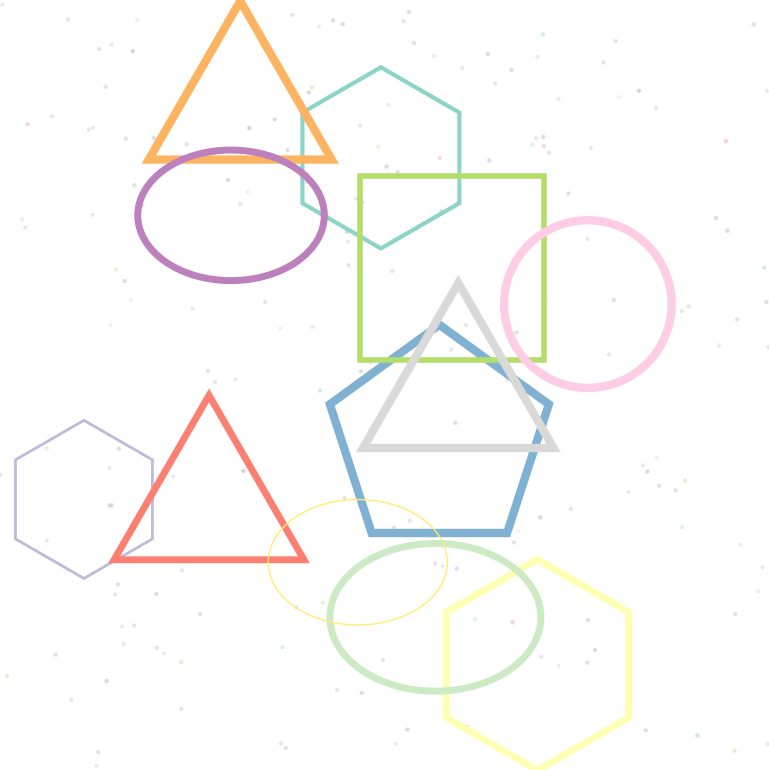[{"shape": "hexagon", "thickness": 1.5, "radius": 0.59, "center": [0.495, 0.795]}, {"shape": "hexagon", "thickness": 2.5, "radius": 0.68, "center": [0.698, 0.137]}, {"shape": "hexagon", "thickness": 1, "radius": 0.51, "center": [0.109, 0.351]}, {"shape": "triangle", "thickness": 2.5, "radius": 0.71, "center": [0.271, 0.344]}, {"shape": "pentagon", "thickness": 3, "radius": 0.75, "center": [0.571, 0.429]}, {"shape": "triangle", "thickness": 3, "radius": 0.69, "center": [0.312, 0.861]}, {"shape": "square", "thickness": 2, "radius": 0.6, "center": [0.587, 0.652]}, {"shape": "circle", "thickness": 3, "radius": 0.54, "center": [0.763, 0.605]}, {"shape": "triangle", "thickness": 3, "radius": 0.71, "center": [0.595, 0.49]}, {"shape": "oval", "thickness": 2.5, "radius": 0.61, "center": [0.3, 0.72]}, {"shape": "oval", "thickness": 2.5, "radius": 0.69, "center": [0.565, 0.198]}, {"shape": "oval", "thickness": 0.5, "radius": 0.58, "center": [0.465, 0.27]}]